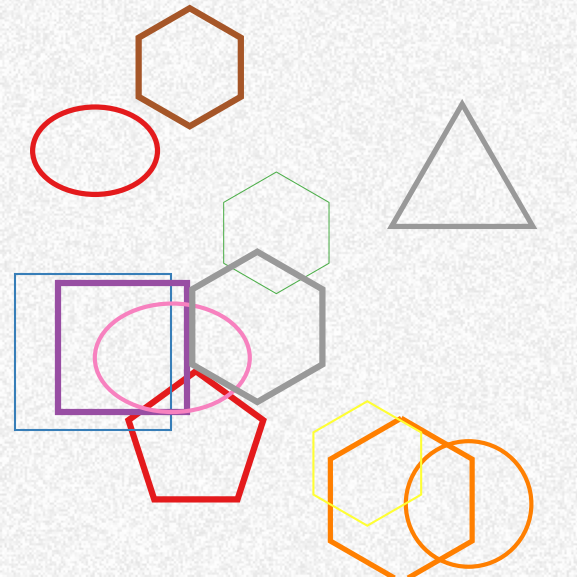[{"shape": "pentagon", "thickness": 3, "radius": 0.61, "center": [0.339, 0.234]}, {"shape": "oval", "thickness": 2.5, "radius": 0.54, "center": [0.165, 0.738]}, {"shape": "square", "thickness": 1, "radius": 0.67, "center": [0.161, 0.39]}, {"shape": "hexagon", "thickness": 0.5, "radius": 0.53, "center": [0.479, 0.596]}, {"shape": "square", "thickness": 3, "radius": 0.56, "center": [0.212, 0.398]}, {"shape": "circle", "thickness": 2, "radius": 0.54, "center": [0.811, 0.126]}, {"shape": "hexagon", "thickness": 2.5, "radius": 0.71, "center": [0.695, 0.133]}, {"shape": "hexagon", "thickness": 1, "radius": 0.54, "center": [0.636, 0.197]}, {"shape": "hexagon", "thickness": 3, "radius": 0.51, "center": [0.329, 0.883]}, {"shape": "oval", "thickness": 2, "radius": 0.67, "center": [0.298, 0.38]}, {"shape": "triangle", "thickness": 2.5, "radius": 0.71, "center": [0.8, 0.678]}, {"shape": "hexagon", "thickness": 3, "radius": 0.65, "center": [0.446, 0.433]}]